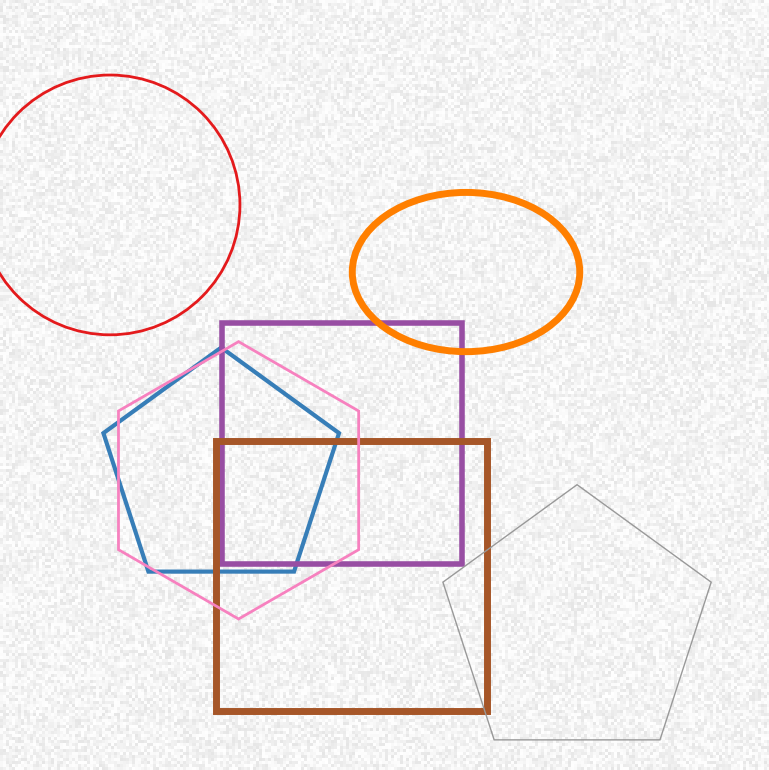[{"shape": "circle", "thickness": 1, "radius": 0.84, "center": [0.143, 0.734]}, {"shape": "pentagon", "thickness": 1.5, "radius": 0.8, "center": [0.287, 0.388]}, {"shape": "square", "thickness": 2, "radius": 0.78, "center": [0.444, 0.424]}, {"shape": "oval", "thickness": 2.5, "radius": 0.74, "center": [0.605, 0.647]}, {"shape": "square", "thickness": 2.5, "radius": 0.88, "center": [0.457, 0.252]}, {"shape": "hexagon", "thickness": 1, "radius": 0.9, "center": [0.31, 0.376]}, {"shape": "pentagon", "thickness": 0.5, "radius": 0.92, "center": [0.749, 0.187]}]